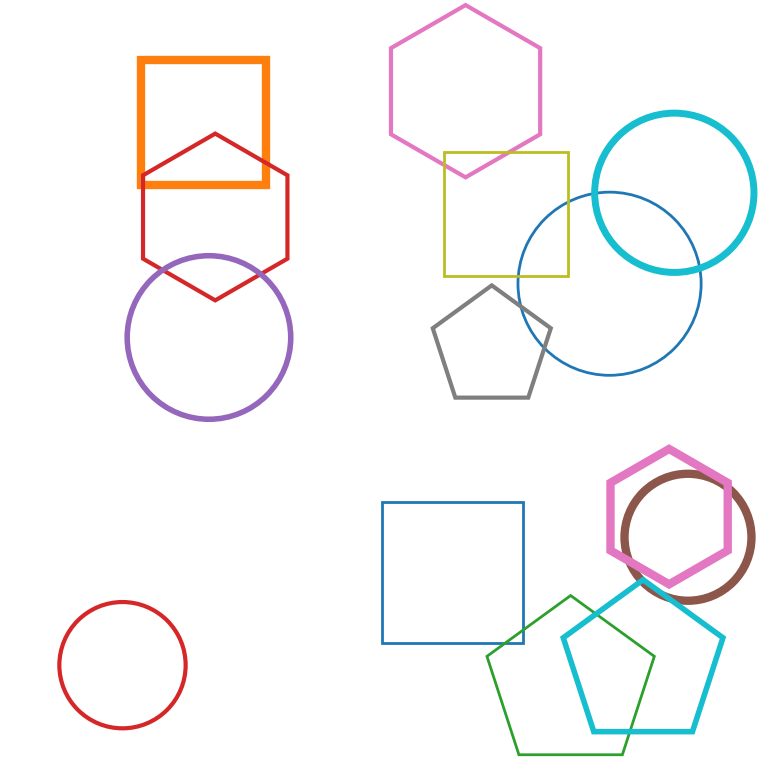[{"shape": "circle", "thickness": 1, "radius": 0.59, "center": [0.792, 0.632]}, {"shape": "square", "thickness": 1, "radius": 0.46, "center": [0.588, 0.256]}, {"shape": "square", "thickness": 3, "radius": 0.4, "center": [0.264, 0.841]}, {"shape": "pentagon", "thickness": 1, "radius": 0.57, "center": [0.741, 0.112]}, {"shape": "circle", "thickness": 1.5, "radius": 0.41, "center": [0.159, 0.136]}, {"shape": "hexagon", "thickness": 1.5, "radius": 0.54, "center": [0.28, 0.718]}, {"shape": "circle", "thickness": 2, "radius": 0.53, "center": [0.271, 0.562]}, {"shape": "circle", "thickness": 3, "radius": 0.41, "center": [0.893, 0.302]}, {"shape": "hexagon", "thickness": 1.5, "radius": 0.56, "center": [0.605, 0.882]}, {"shape": "hexagon", "thickness": 3, "radius": 0.44, "center": [0.869, 0.329]}, {"shape": "pentagon", "thickness": 1.5, "radius": 0.4, "center": [0.639, 0.549]}, {"shape": "square", "thickness": 1, "radius": 0.4, "center": [0.657, 0.722]}, {"shape": "circle", "thickness": 2.5, "radius": 0.52, "center": [0.876, 0.75]}, {"shape": "pentagon", "thickness": 2, "radius": 0.55, "center": [0.835, 0.138]}]